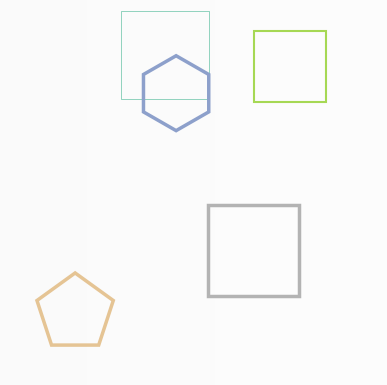[{"shape": "square", "thickness": 0.5, "radius": 0.57, "center": [0.426, 0.858]}, {"shape": "hexagon", "thickness": 2.5, "radius": 0.49, "center": [0.454, 0.758]}, {"shape": "square", "thickness": 1.5, "radius": 0.46, "center": [0.747, 0.828]}, {"shape": "pentagon", "thickness": 2.5, "radius": 0.52, "center": [0.194, 0.187]}, {"shape": "square", "thickness": 2.5, "radius": 0.59, "center": [0.654, 0.349]}]